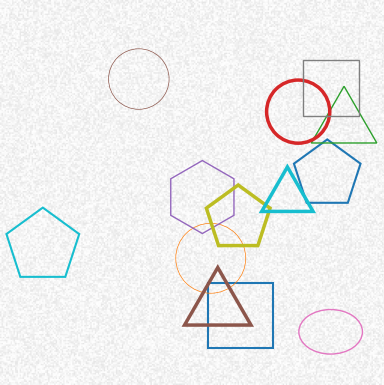[{"shape": "pentagon", "thickness": 1.5, "radius": 0.45, "center": [0.85, 0.547]}, {"shape": "square", "thickness": 1.5, "radius": 0.42, "center": [0.625, 0.181]}, {"shape": "circle", "thickness": 0.5, "radius": 0.45, "center": [0.547, 0.329]}, {"shape": "triangle", "thickness": 1, "radius": 0.49, "center": [0.894, 0.678]}, {"shape": "circle", "thickness": 2.5, "radius": 0.41, "center": [0.774, 0.71]}, {"shape": "hexagon", "thickness": 1, "radius": 0.47, "center": [0.526, 0.488]}, {"shape": "circle", "thickness": 0.5, "radius": 0.39, "center": [0.361, 0.795]}, {"shape": "triangle", "thickness": 2.5, "radius": 0.5, "center": [0.566, 0.205]}, {"shape": "oval", "thickness": 1, "radius": 0.41, "center": [0.859, 0.138]}, {"shape": "square", "thickness": 1, "radius": 0.36, "center": [0.86, 0.771]}, {"shape": "pentagon", "thickness": 2.5, "radius": 0.43, "center": [0.619, 0.432]}, {"shape": "triangle", "thickness": 2.5, "radius": 0.39, "center": [0.746, 0.489]}, {"shape": "pentagon", "thickness": 1.5, "radius": 0.5, "center": [0.111, 0.361]}]